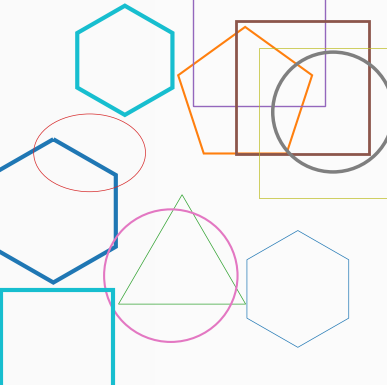[{"shape": "hexagon", "thickness": 0.5, "radius": 0.76, "center": [0.769, 0.25]}, {"shape": "hexagon", "thickness": 3, "radius": 0.93, "center": [0.138, 0.452]}, {"shape": "pentagon", "thickness": 1.5, "radius": 0.91, "center": [0.633, 0.748]}, {"shape": "triangle", "thickness": 0.5, "radius": 0.95, "center": [0.47, 0.305]}, {"shape": "oval", "thickness": 0.5, "radius": 0.72, "center": [0.231, 0.603]}, {"shape": "square", "thickness": 1, "radius": 0.85, "center": [0.668, 0.895]}, {"shape": "square", "thickness": 2, "radius": 0.86, "center": [0.781, 0.772]}, {"shape": "circle", "thickness": 1.5, "radius": 0.86, "center": [0.441, 0.284]}, {"shape": "circle", "thickness": 2.5, "radius": 0.78, "center": [0.859, 0.709]}, {"shape": "square", "thickness": 0.5, "radius": 0.97, "center": [0.864, 0.681]}, {"shape": "hexagon", "thickness": 3, "radius": 0.71, "center": [0.322, 0.843]}, {"shape": "square", "thickness": 3, "radius": 0.73, "center": [0.146, 0.101]}]